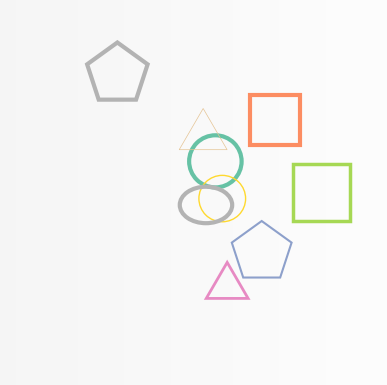[{"shape": "circle", "thickness": 3, "radius": 0.34, "center": [0.556, 0.581]}, {"shape": "square", "thickness": 3, "radius": 0.32, "center": [0.71, 0.688]}, {"shape": "pentagon", "thickness": 1.5, "radius": 0.41, "center": [0.675, 0.345]}, {"shape": "triangle", "thickness": 2, "radius": 0.31, "center": [0.586, 0.256]}, {"shape": "square", "thickness": 2.5, "radius": 0.37, "center": [0.83, 0.499]}, {"shape": "circle", "thickness": 1, "radius": 0.3, "center": [0.574, 0.484]}, {"shape": "triangle", "thickness": 0.5, "radius": 0.36, "center": [0.524, 0.647]}, {"shape": "pentagon", "thickness": 3, "radius": 0.41, "center": [0.303, 0.808]}, {"shape": "oval", "thickness": 3, "radius": 0.34, "center": [0.532, 0.468]}]